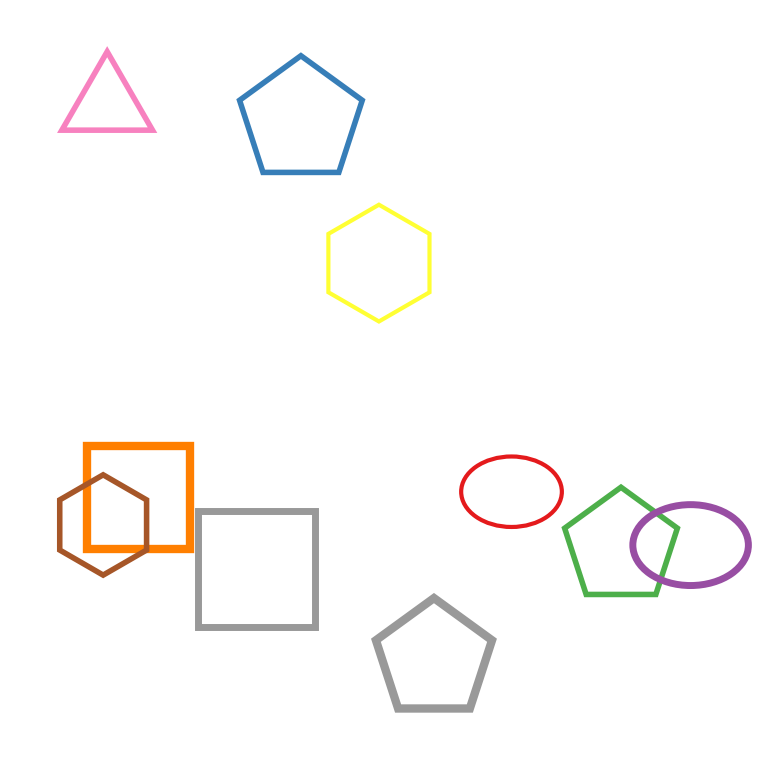[{"shape": "oval", "thickness": 1.5, "radius": 0.33, "center": [0.664, 0.361]}, {"shape": "pentagon", "thickness": 2, "radius": 0.42, "center": [0.391, 0.844]}, {"shape": "pentagon", "thickness": 2, "radius": 0.38, "center": [0.807, 0.29]}, {"shape": "oval", "thickness": 2.5, "radius": 0.38, "center": [0.897, 0.292]}, {"shape": "square", "thickness": 3, "radius": 0.33, "center": [0.18, 0.354]}, {"shape": "hexagon", "thickness": 1.5, "radius": 0.38, "center": [0.492, 0.658]}, {"shape": "hexagon", "thickness": 2, "radius": 0.33, "center": [0.134, 0.318]}, {"shape": "triangle", "thickness": 2, "radius": 0.34, "center": [0.139, 0.865]}, {"shape": "square", "thickness": 2.5, "radius": 0.38, "center": [0.333, 0.261]}, {"shape": "pentagon", "thickness": 3, "radius": 0.4, "center": [0.564, 0.144]}]